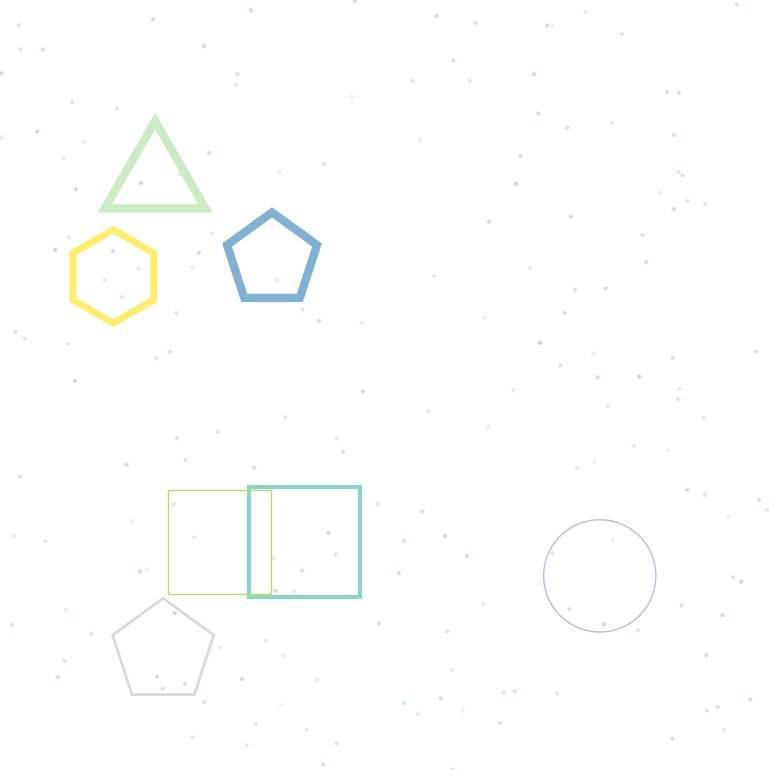[{"shape": "square", "thickness": 1.5, "radius": 0.36, "center": [0.395, 0.296]}, {"shape": "circle", "thickness": 0.5, "radius": 0.36, "center": [0.779, 0.252]}, {"shape": "pentagon", "thickness": 3, "radius": 0.31, "center": [0.353, 0.663]}, {"shape": "square", "thickness": 0.5, "radius": 0.33, "center": [0.285, 0.296]}, {"shape": "pentagon", "thickness": 1, "radius": 0.35, "center": [0.212, 0.154]}, {"shape": "triangle", "thickness": 3, "radius": 0.38, "center": [0.201, 0.767]}, {"shape": "hexagon", "thickness": 2.5, "radius": 0.3, "center": [0.147, 0.641]}]